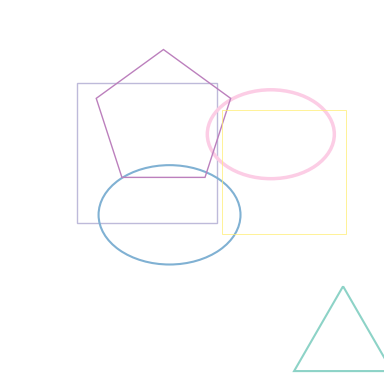[{"shape": "triangle", "thickness": 1.5, "radius": 0.73, "center": [0.891, 0.11]}, {"shape": "square", "thickness": 1, "radius": 0.91, "center": [0.382, 0.603]}, {"shape": "oval", "thickness": 1.5, "radius": 0.92, "center": [0.44, 0.442]}, {"shape": "oval", "thickness": 2.5, "radius": 0.82, "center": [0.703, 0.651]}, {"shape": "pentagon", "thickness": 1, "radius": 0.92, "center": [0.425, 0.688]}, {"shape": "square", "thickness": 0.5, "radius": 0.81, "center": [0.738, 0.553]}]